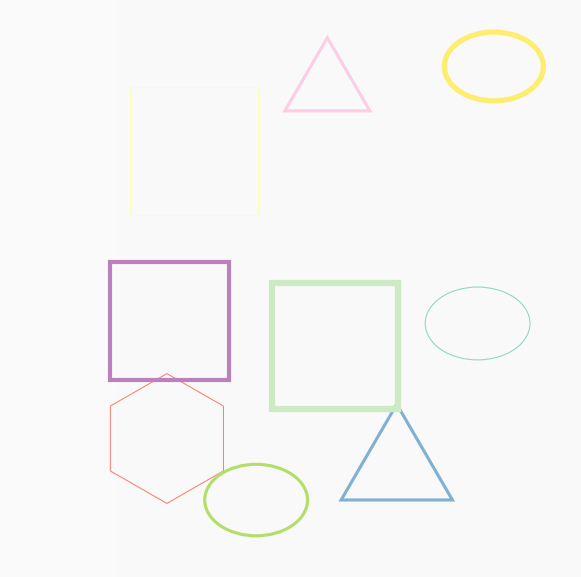[{"shape": "oval", "thickness": 0.5, "radius": 0.45, "center": [0.822, 0.439]}, {"shape": "square", "thickness": 0.5, "radius": 0.55, "center": [0.333, 0.738]}, {"shape": "hexagon", "thickness": 0.5, "radius": 0.56, "center": [0.287, 0.24]}, {"shape": "triangle", "thickness": 1.5, "radius": 0.55, "center": [0.683, 0.189]}, {"shape": "oval", "thickness": 1.5, "radius": 0.44, "center": [0.441, 0.133]}, {"shape": "triangle", "thickness": 1.5, "radius": 0.42, "center": [0.563, 0.849]}, {"shape": "square", "thickness": 2, "radius": 0.51, "center": [0.291, 0.443]}, {"shape": "square", "thickness": 3, "radius": 0.54, "center": [0.576, 0.4]}, {"shape": "oval", "thickness": 2.5, "radius": 0.43, "center": [0.85, 0.884]}]